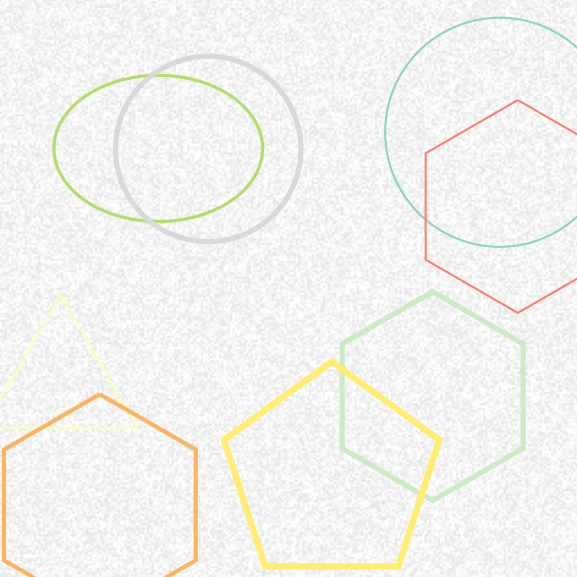[{"shape": "circle", "thickness": 1, "radius": 0.99, "center": [0.865, 0.77]}, {"shape": "triangle", "thickness": 1, "radius": 0.77, "center": [0.105, 0.335]}, {"shape": "hexagon", "thickness": 1, "radius": 0.92, "center": [0.897, 0.642]}, {"shape": "hexagon", "thickness": 2, "radius": 0.96, "center": [0.173, 0.125]}, {"shape": "oval", "thickness": 1.5, "radius": 0.9, "center": [0.274, 0.742]}, {"shape": "circle", "thickness": 2.5, "radius": 0.8, "center": [0.36, 0.741]}, {"shape": "hexagon", "thickness": 2.5, "radius": 0.9, "center": [0.749, 0.313]}, {"shape": "pentagon", "thickness": 3, "radius": 0.98, "center": [0.574, 0.177]}]